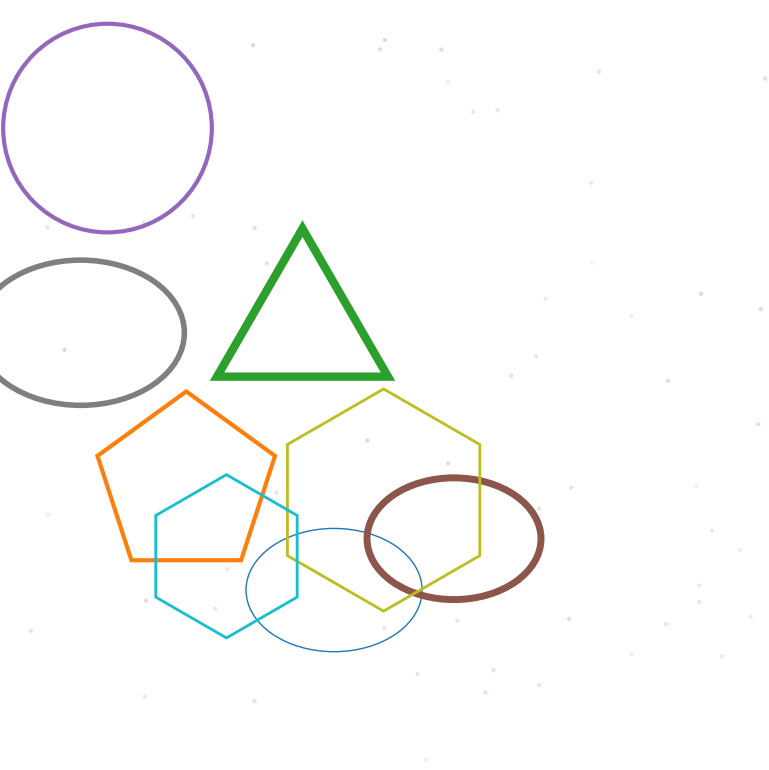[{"shape": "oval", "thickness": 0.5, "radius": 0.57, "center": [0.434, 0.234]}, {"shape": "pentagon", "thickness": 1.5, "radius": 0.61, "center": [0.242, 0.37]}, {"shape": "triangle", "thickness": 3, "radius": 0.64, "center": [0.393, 0.575]}, {"shape": "circle", "thickness": 1.5, "radius": 0.68, "center": [0.14, 0.834]}, {"shape": "oval", "thickness": 2.5, "radius": 0.56, "center": [0.59, 0.3]}, {"shape": "oval", "thickness": 2, "radius": 0.67, "center": [0.105, 0.568]}, {"shape": "hexagon", "thickness": 1, "radius": 0.72, "center": [0.498, 0.351]}, {"shape": "hexagon", "thickness": 1, "radius": 0.53, "center": [0.294, 0.278]}]